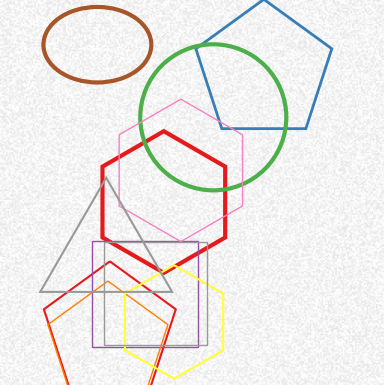[{"shape": "pentagon", "thickness": 1.5, "radius": 0.9, "center": [0.285, 0.141]}, {"shape": "hexagon", "thickness": 3, "radius": 0.92, "center": [0.426, 0.475]}, {"shape": "pentagon", "thickness": 2, "radius": 0.93, "center": [0.685, 0.816]}, {"shape": "circle", "thickness": 3, "radius": 0.95, "center": [0.554, 0.695]}, {"shape": "square", "thickness": 1, "radius": 0.69, "center": [0.377, 0.236]}, {"shape": "pentagon", "thickness": 1, "radius": 0.82, "center": [0.28, 0.106]}, {"shape": "hexagon", "thickness": 1.5, "radius": 0.74, "center": [0.452, 0.164]}, {"shape": "oval", "thickness": 3, "radius": 0.7, "center": [0.253, 0.884]}, {"shape": "hexagon", "thickness": 1, "radius": 0.92, "center": [0.47, 0.558]}, {"shape": "square", "thickness": 1, "radius": 0.67, "center": [0.404, 0.237]}, {"shape": "triangle", "thickness": 1.5, "radius": 0.99, "center": [0.276, 0.341]}]